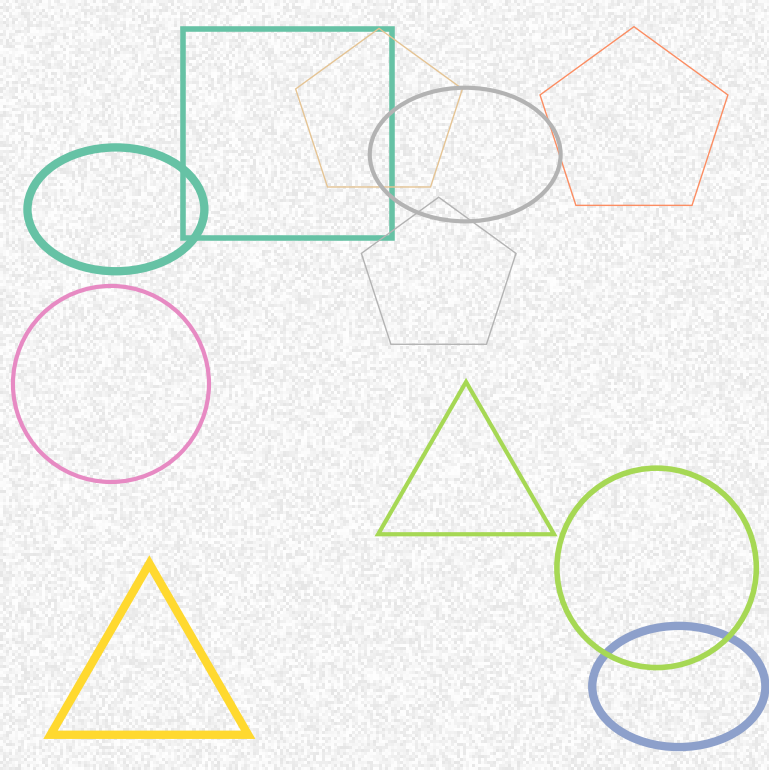[{"shape": "oval", "thickness": 3, "radius": 0.57, "center": [0.151, 0.728]}, {"shape": "square", "thickness": 2, "radius": 0.68, "center": [0.374, 0.827]}, {"shape": "pentagon", "thickness": 0.5, "radius": 0.64, "center": [0.823, 0.837]}, {"shape": "oval", "thickness": 3, "radius": 0.56, "center": [0.882, 0.108]}, {"shape": "circle", "thickness": 1.5, "radius": 0.64, "center": [0.144, 0.501]}, {"shape": "circle", "thickness": 2, "radius": 0.65, "center": [0.853, 0.263]}, {"shape": "triangle", "thickness": 1.5, "radius": 0.66, "center": [0.605, 0.372]}, {"shape": "triangle", "thickness": 3, "radius": 0.74, "center": [0.194, 0.12]}, {"shape": "pentagon", "thickness": 0.5, "radius": 0.57, "center": [0.492, 0.849]}, {"shape": "oval", "thickness": 1.5, "radius": 0.62, "center": [0.604, 0.799]}, {"shape": "pentagon", "thickness": 0.5, "radius": 0.53, "center": [0.57, 0.638]}]